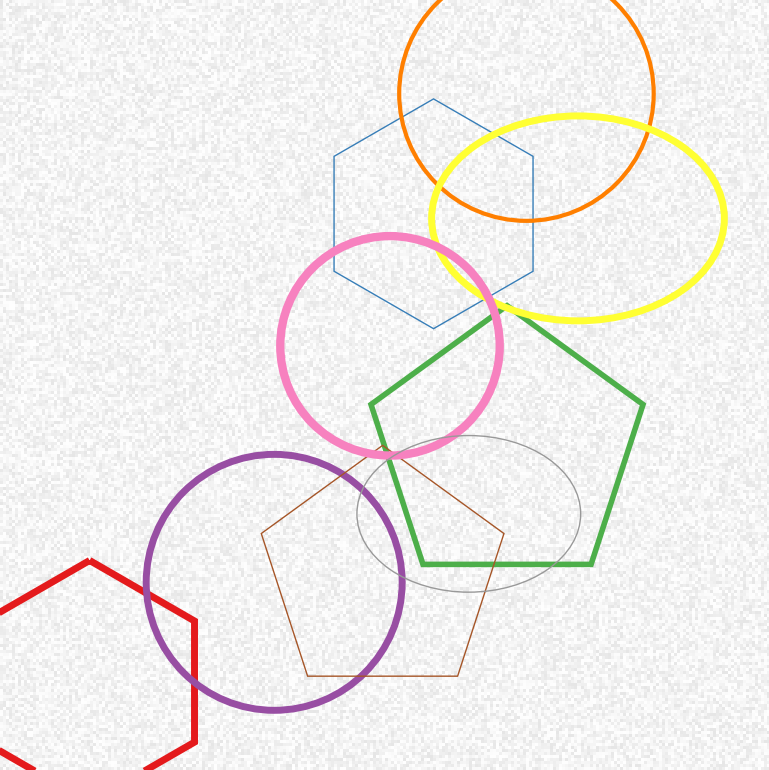[{"shape": "hexagon", "thickness": 2.5, "radius": 0.79, "center": [0.116, 0.115]}, {"shape": "hexagon", "thickness": 0.5, "radius": 0.75, "center": [0.563, 0.722]}, {"shape": "pentagon", "thickness": 2, "radius": 0.93, "center": [0.658, 0.417]}, {"shape": "circle", "thickness": 2.5, "radius": 0.83, "center": [0.356, 0.244]}, {"shape": "circle", "thickness": 1.5, "radius": 0.83, "center": [0.684, 0.878]}, {"shape": "oval", "thickness": 2.5, "radius": 0.95, "center": [0.751, 0.716]}, {"shape": "pentagon", "thickness": 0.5, "radius": 0.83, "center": [0.497, 0.256]}, {"shape": "circle", "thickness": 3, "radius": 0.71, "center": [0.506, 0.551]}, {"shape": "oval", "thickness": 0.5, "radius": 0.73, "center": [0.609, 0.333]}]